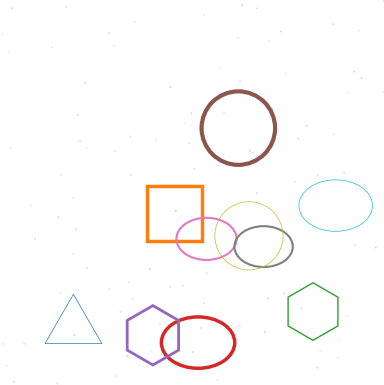[{"shape": "triangle", "thickness": 0.5, "radius": 0.43, "center": [0.191, 0.15]}, {"shape": "square", "thickness": 2.5, "radius": 0.36, "center": [0.453, 0.446]}, {"shape": "hexagon", "thickness": 1, "radius": 0.37, "center": [0.813, 0.191]}, {"shape": "oval", "thickness": 2.5, "radius": 0.48, "center": [0.514, 0.11]}, {"shape": "hexagon", "thickness": 2, "radius": 0.39, "center": [0.397, 0.129]}, {"shape": "circle", "thickness": 3, "radius": 0.48, "center": [0.619, 0.667]}, {"shape": "oval", "thickness": 1.5, "radius": 0.39, "center": [0.536, 0.38]}, {"shape": "oval", "thickness": 1.5, "radius": 0.38, "center": [0.685, 0.359]}, {"shape": "circle", "thickness": 0.5, "radius": 0.44, "center": [0.647, 0.387]}, {"shape": "oval", "thickness": 0.5, "radius": 0.48, "center": [0.872, 0.466]}]